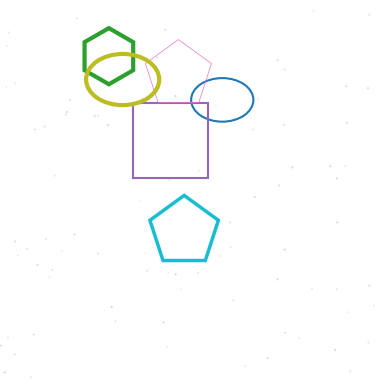[{"shape": "oval", "thickness": 1.5, "radius": 0.4, "center": [0.577, 0.741]}, {"shape": "hexagon", "thickness": 3, "radius": 0.36, "center": [0.283, 0.854]}, {"shape": "square", "thickness": 1.5, "radius": 0.49, "center": [0.443, 0.636]}, {"shape": "pentagon", "thickness": 0.5, "radius": 0.45, "center": [0.463, 0.807]}, {"shape": "oval", "thickness": 3, "radius": 0.47, "center": [0.319, 0.793]}, {"shape": "pentagon", "thickness": 2.5, "radius": 0.47, "center": [0.478, 0.399]}]